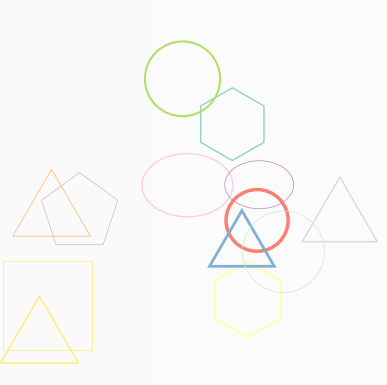[{"shape": "hexagon", "thickness": 1, "radius": 0.47, "center": [0.6, 0.678]}, {"shape": "hexagon", "thickness": 1.5, "radius": 0.49, "center": [0.64, 0.222]}, {"shape": "pentagon", "thickness": 0.5, "radius": 0.52, "center": [0.205, 0.448]}, {"shape": "circle", "thickness": 2.5, "radius": 0.4, "center": [0.663, 0.428]}, {"shape": "triangle", "thickness": 2, "radius": 0.48, "center": [0.624, 0.357]}, {"shape": "triangle", "thickness": 0.5, "radius": 0.58, "center": [0.133, 0.445]}, {"shape": "circle", "thickness": 1.5, "radius": 0.49, "center": [0.471, 0.795]}, {"shape": "oval", "thickness": 1, "radius": 0.59, "center": [0.484, 0.519]}, {"shape": "triangle", "thickness": 1, "radius": 0.56, "center": [0.877, 0.428]}, {"shape": "oval", "thickness": 0.5, "radius": 0.45, "center": [0.669, 0.52]}, {"shape": "circle", "thickness": 0.5, "radius": 0.53, "center": [0.731, 0.346]}, {"shape": "square", "thickness": 0.5, "radius": 0.58, "center": [0.123, 0.206]}, {"shape": "triangle", "thickness": 1, "radius": 0.58, "center": [0.102, 0.115]}]